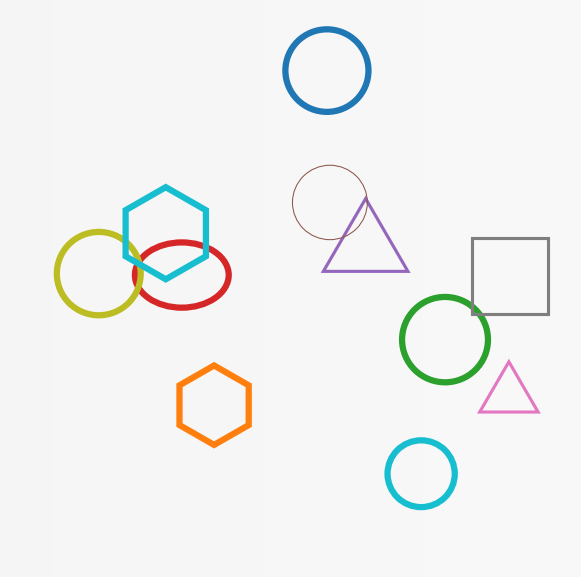[{"shape": "circle", "thickness": 3, "radius": 0.36, "center": [0.562, 0.877]}, {"shape": "hexagon", "thickness": 3, "radius": 0.34, "center": [0.368, 0.298]}, {"shape": "circle", "thickness": 3, "radius": 0.37, "center": [0.766, 0.411]}, {"shape": "oval", "thickness": 3, "radius": 0.4, "center": [0.313, 0.523]}, {"shape": "triangle", "thickness": 1.5, "radius": 0.42, "center": [0.629, 0.571]}, {"shape": "circle", "thickness": 0.5, "radius": 0.32, "center": [0.568, 0.649]}, {"shape": "triangle", "thickness": 1.5, "radius": 0.29, "center": [0.876, 0.315]}, {"shape": "square", "thickness": 1.5, "radius": 0.33, "center": [0.878, 0.521]}, {"shape": "circle", "thickness": 3, "radius": 0.36, "center": [0.17, 0.525]}, {"shape": "circle", "thickness": 3, "radius": 0.29, "center": [0.725, 0.179]}, {"shape": "hexagon", "thickness": 3, "radius": 0.4, "center": [0.285, 0.595]}]